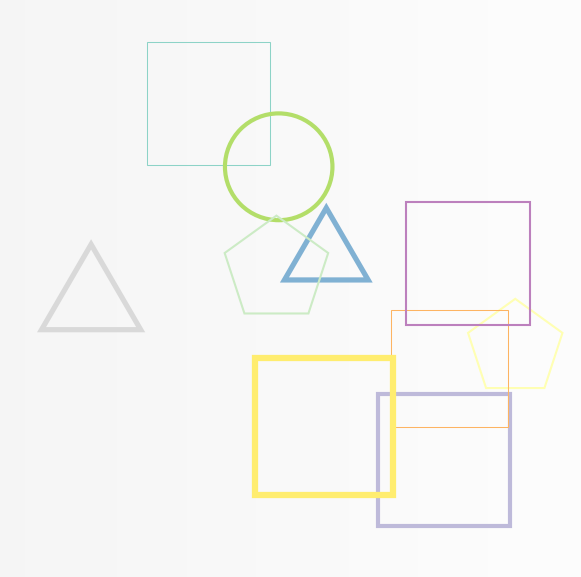[{"shape": "square", "thickness": 0.5, "radius": 0.53, "center": [0.359, 0.82]}, {"shape": "pentagon", "thickness": 1, "radius": 0.43, "center": [0.886, 0.396]}, {"shape": "square", "thickness": 2, "radius": 0.57, "center": [0.764, 0.202]}, {"shape": "triangle", "thickness": 2.5, "radius": 0.42, "center": [0.561, 0.556]}, {"shape": "square", "thickness": 0.5, "radius": 0.51, "center": [0.773, 0.361]}, {"shape": "circle", "thickness": 2, "radius": 0.46, "center": [0.479, 0.71]}, {"shape": "triangle", "thickness": 2.5, "radius": 0.49, "center": [0.157, 0.477]}, {"shape": "square", "thickness": 1, "radius": 0.53, "center": [0.806, 0.544]}, {"shape": "pentagon", "thickness": 1, "radius": 0.47, "center": [0.476, 0.532]}, {"shape": "square", "thickness": 3, "radius": 0.59, "center": [0.558, 0.26]}]